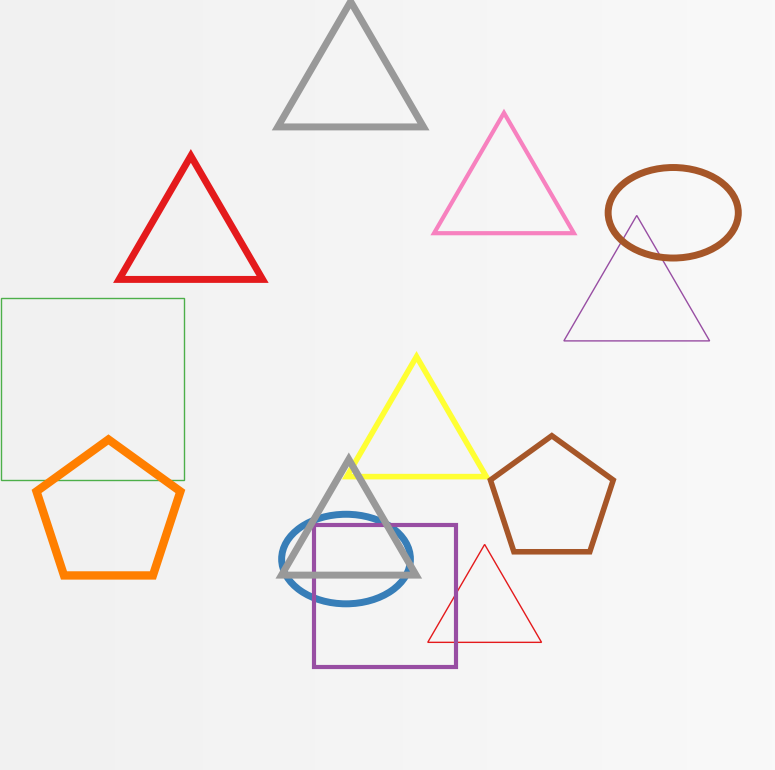[{"shape": "triangle", "thickness": 0.5, "radius": 0.42, "center": [0.625, 0.208]}, {"shape": "triangle", "thickness": 2.5, "radius": 0.53, "center": [0.246, 0.691]}, {"shape": "oval", "thickness": 2.5, "radius": 0.42, "center": [0.446, 0.274]}, {"shape": "square", "thickness": 0.5, "radius": 0.59, "center": [0.119, 0.495]}, {"shape": "square", "thickness": 1.5, "radius": 0.46, "center": [0.497, 0.226]}, {"shape": "triangle", "thickness": 0.5, "radius": 0.54, "center": [0.822, 0.612]}, {"shape": "pentagon", "thickness": 3, "radius": 0.49, "center": [0.14, 0.332]}, {"shape": "triangle", "thickness": 2, "radius": 0.52, "center": [0.537, 0.433]}, {"shape": "oval", "thickness": 2.5, "radius": 0.42, "center": [0.869, 0.724]}, {"shape": "pentagon", "thickness": 2, "radius": 0.42, "center": [0.712, 0.351]}, {"shape": "triangle", "thickness": 1.5, "radius": 0.52, "center": [0.65, 0.749]}, {"shape": "triangle", "thickness": 2.5, "radius": 0.5, "center": [0.45, 0.303]}, {"shape": "triangle", "thickness": 2.5, "radius": 0.54, "center": [0.452, 0.889]}]